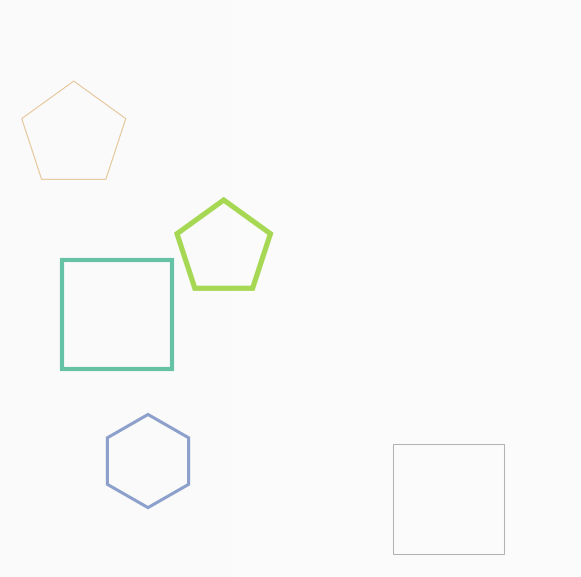[{"shape": "square", "thickness": 2, "radius": 0.47, "center": [0.201, 0.454]}, {"shape": "hexagon", "thickness": 1.5, "radius": 0.4, "center": [0.255, 0.201]}, {"shape": "pentagon", "thickness": 2.5, "radius": 0.42, "center": [0.385, 0.568]}, {"shape": "pentagon", "thickness": 0.5, "radius": 0.47, "center": [0.127, 0.765]}, {"shape": "square", "thickness": 0.5, "radius": 0.48, "center": [0.771, 0.135]}]